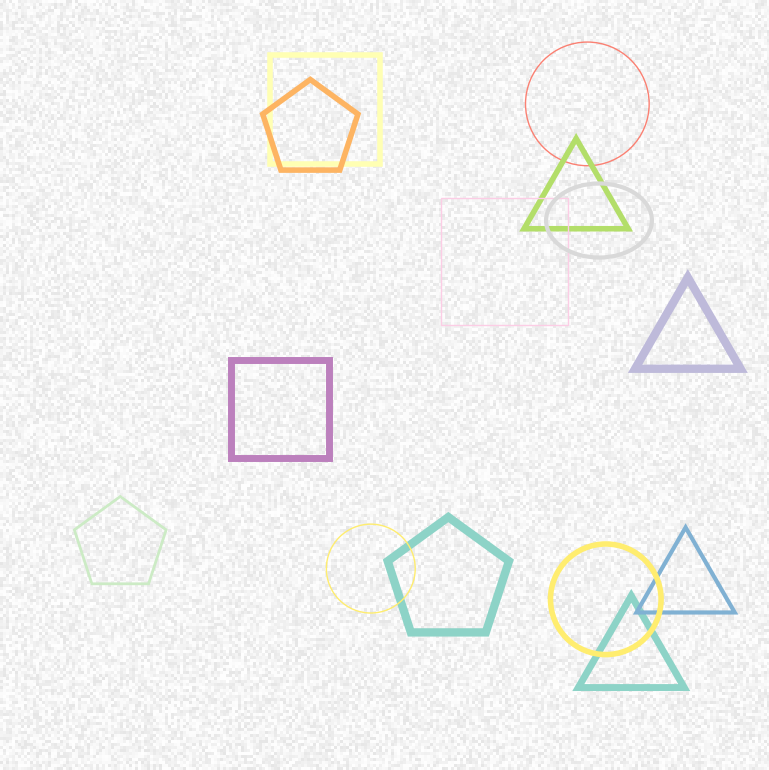[{"shape": "triangle", "thickness": 2.5, "radius": 0.4, "center": [0.82, 0.147]}, {"shape": "pentagon", "thickness": 3, "radius": 0.41, "center": [0.582, 0.246]}, {"shape": "square", "thickness": 2, "radius": 0.36, "center": [0.422, 0.858]}, {"shape": "triangle", "thickness": 3, "radius": 0.4, "center": [0.893, 0.561]}, {"shape": "circle", "thickness": 0.5, "radius": 0.4, "center": [0.763, 0.865]}, {"shape": "triangle", "thickness": 1.5, "radius": 0.37, "center": [0.89, 0.241]}, {"shape": "pentagon", "thickness": 2, "radius": 0.33, "center": [0.403, 0.832]}, {"shape": "triangle", "thickness": 2, "radius": 0.39, "center": [0.748, 0.742]}, {"shape": "square", "thickness": 0.5, "radius": 0.41, "center": [0.656, 0.66]}, {"shape": "oval", "thickness": 1.5, "radius": 0.34, "center": [0.778, 0.714]}, {"shape": "square", "thickness": 2.5, "radius": 0.32, "center": [0.364, 0.469]}, {"shape": "pentagon", "thickness": 1, "radius": 0.31, "center": [0.156, 0.293]}, {"shape": "circle", "thickness": 0.5, "radius": 0.29, "center": [0.482, 0.262]}, {"shape": "circle", "thickness": 2, "radius": 0.36, "center": [0.787, 0.222]}]